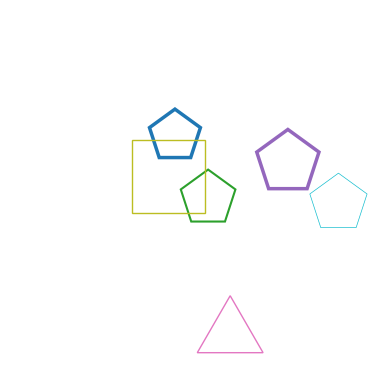[{"shape": "pentagon", "thickness": 2.5, "radius": 0.35, "center": [0.454, 0.647]}, {"shape": "pentagon", "thickness": 1.5, "radius": 0.37, "center": [0.541, 0.485]}, {"shape": "pentagon", "thickness": 2.5, "radius": 0.42, "center": [0.748, 0.579]}, {"shape": "triangle", "thickness": 1, "radius": 0.49, "center": [0.598, 0.133]}, {"shape": "square", "thickness": 1, "radius": 0.48, "center": [0.438, 0.541]}, {"shape": "pentagon", "thickness": 0.5, "radius": 0.39, "center": [0.879, 0.472]}]